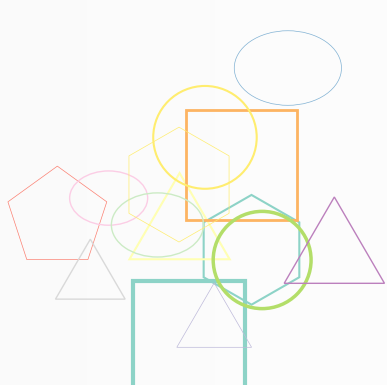[{"shape": "square", "thickness": 3, "radius": 0.72, "center": [0.488, 0.126]}, {"shape": "hexagon", "thickness": 1.5, "radius": 0.71, "center": [0.649, 0.351]}, {"shape": "triangle", "thickness": 1.5, "radius": 0.75, "center": [0.463, 0.401]}, {"shape": "triangle", "thickness": 0.5, "radius": 0.56, "center": [0.553, 0.154]}, {"shape": "pentagon", "thickness": 0.5, "radius": 0.67, "center": [0.148, 0.434]}, {"shape": "oval", "thickness": 0.5, "radius": 0.69, "center": [0.743, 0.823]}, {"shape": "square", "thickness": 2, "radius": 0.71, "center": [0.623, 0.572]}, {"shape": "circle", "thickness": 2.5, "radius": 0.63, "center": [0.676, 0.325]}, {"shape": "oval", "thickness": 1, "radius": 0.5, "center": [0.28, 0.486]}, {"shape": "triangle", "thickness": 1, "radius": 0.52, "center": [0.233, 0.275]}, {"shape": "triangle", "thickness": 1, "radius": 0.75, "center": [0.863, 0.339]}, {"shape": "oval", "thickness": 1, "radius": 0.59, "center": [0.406, 0.416]}, {"shape": "circle", "thickness": 1.5, "radius": 0.67, "center": [0.529, 0.643]}, {"shape": "hexagon", "thickness": 0.5, "radius": 0.75, "center": [0.462, 0.521]}]